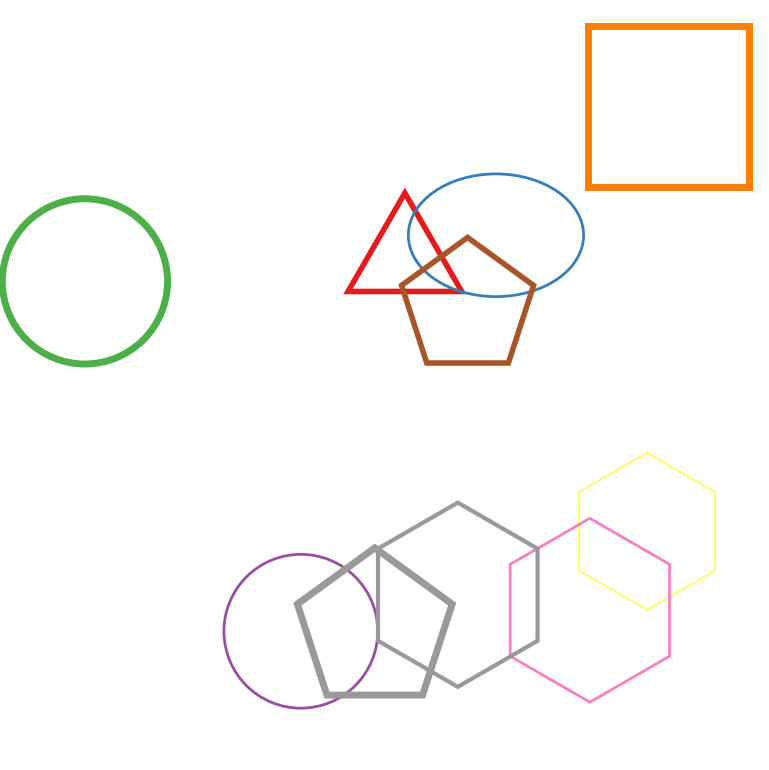[{"shape": "triangle", "thickness": 2, "radius": 0.43, "center": [0.526, 0.664]}, {"shape": "oval", "thickness": 1, "radius": 0.57, "center": [0.644, 0.694]}, {"shape": "circle", "thickness": 2.5, "radius": 0.54, "center": [0.11, 0.635]}, {"shape": "circle", "thickness": 1, "radius": 0.5, "center": [0.391, 0.18]}, {"shape": "square", "thickness": 2.5, "radius": 0.52, "center": [0.869, 0.861]}, {"shape": "hexagon", "thickness": 0.5, "radius": 0.51, "center": [0.84, 0.31]}, {"shape": "pentagon", "thickness": 2, "radius": 0.45, "center": [0.607, 0.601]}, {"shape": "hexagon", "thickness": 1, "radius": 0.6, "center": [0.766, 0.207]}, {"shape": "hexagon", "thickness": 1.5, "radius": 0.6, "center": [0.595, 0.228]}, {"shape": "pentagon", "thickness": 2.5, "radius": 0.53, "center": [0.487, 0.183]}]